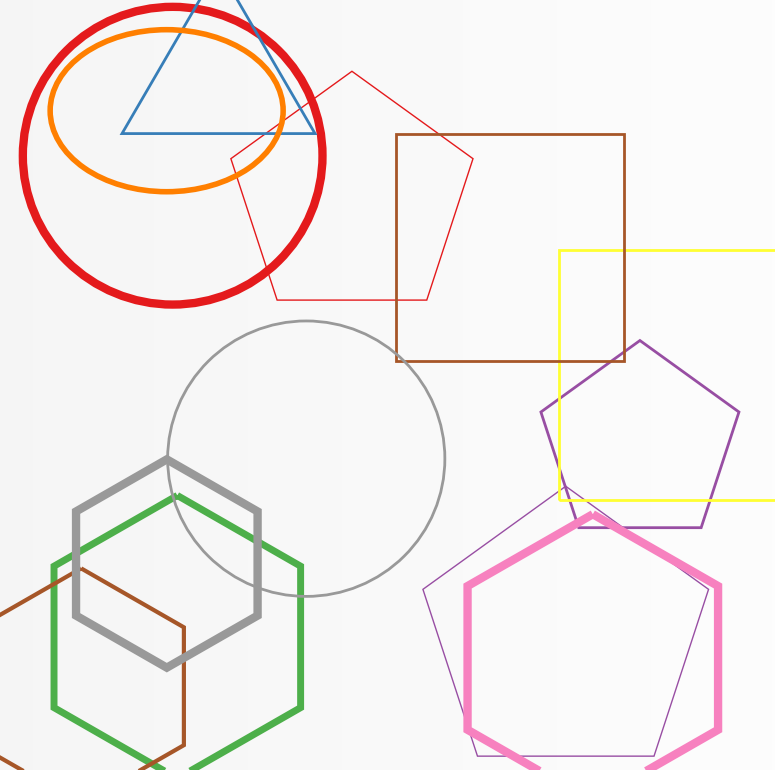[{"shape": "circle", "thickness": 3, "radius": 0.97, "center": [0.223, 0.798]}, {"shape": "pentagon", "thickness": 0.5, "radius": 0.82, "center": [0.454, 0.743]}, {"shape": "triangle", "thickness": 1, "radius": 0.72, "center": [0.282, 0.898]}, {"shape": "hexagon", "thickness": 2.5, "radius": 0.92, "center": [0.229, 0.173]}, {"shape": "pentagon", "thickness": 1, "radius": 0.67, "center": [0.826, 0.423]}, {"shape": "pentagon", "thickness": 0.5, "radius": 0.97, "center": [0.73, 0.175]}, {"shape": "oval", "thickness": 2, "radius": 0.75, "center": [0.215, 0.856]}, {"shape": "square", "thickness": 1, "radius": 0.81, "center": [0.884, 0.513]}, {"shape": "square", "thickness": 1, "radius": 0.74, "center": [0.658, 0.679]}, {"shape": "hexagon", "thickness": 1.5, "radius": 0.77, "center": [0.105, 0.109]}, {"shape": "hexagon", "thickness": 3, "radius": 0.93, "center": [0.765, 0.146]}, {"shape": "circle", "thickness": 1, "radius": 0.89, "center": [0.395, 0.404]}, {"shape": "hexagon", "thickness": 3, "radius": 0.68, "center": [0.215, 0.268]}]